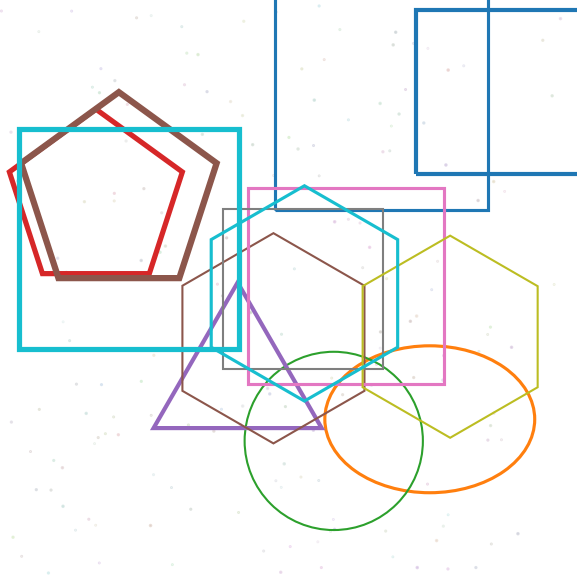[{"shape": "square", "thickness": 1.5, "radius": 0.92, "center": [0.66, 0.819]}, {"shape": "square", "thickness": 2, "radius": 0.71, "center": [0.863, 0.84]}, {"shape": "oval", "thickness": 1.5, "radius": 0.91, "center": [0.744, 0.273]}, {"shape": "circle", "thickness": 1, "radius": 0.77, "center": [0.578, 0.236]}, {"shape": "pentagon", "thickness": 2.5, "radius": 0.79, "center": [0.166, 0.653]}, {"shape": "triangle", "thickness": 2, "radius": 0.84, "center": [0.411, 0.342]}, {"shape": "hexagon", "thickness": 1, "radius": 0.91, "center": [0.473, 0.413]}, {"shape": "pentagon", "thickness": 3, "radius": 0.89, "center": [0.206, 0.662]}, {"shape": "square", "thickness": 1.5, "radius": 0.85, "center": [0.6, 0.504]}, {"shape": "square", "thickness": 1, "radius": 0.69, "center": [0.524, 0.499]}, {"shape": "hexagon", "thickness": 1, "radius": 0.87, "center": [0.779, 0.416]}, {"shape": "square", "thickness": 2.5, "radius": 0.95, "center": [0.224, 0.585]}, {"shape": "hexagon", "thickness": 1.5, "radius": 0.93, "center": [0.527, 0.491]}]